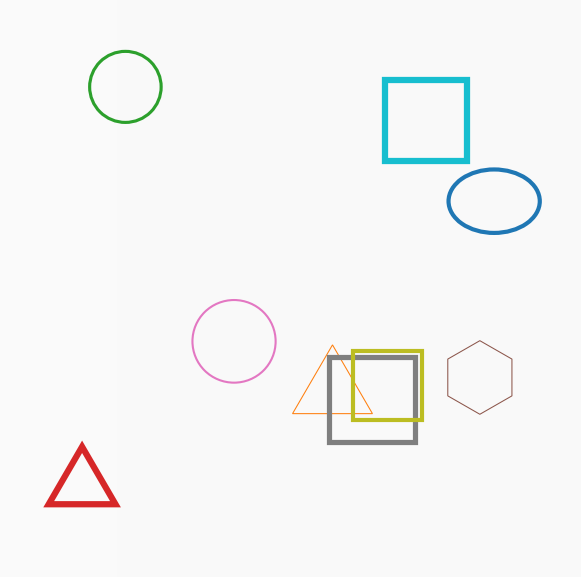[{"shape": "oval", "thickness": 2, "radius": 0.39, "center": [0.85, 0.651]}, {"shape": "triangle", "thickness": 0.5, "radius": 0.4, "center": [0.572, 0.323]}, {"shape": "circle", "thickness": 1.5, "radius": 0.31, "center": [0.216, 0.849]}, {"shape": "triangle", "thickness": 3, "radius": 0.33, "center": [0.141, 0.159]}, {"shape": "hexagon", "thickness": 0.5, "radius": 0.32, "center": [0.826, 0.345]}, {"shape": "circle", "thickness": 1, "radius": 0.36, "center": [0.403, 0.408]}, {"shape": "square", "thickness": 2.5, "radius": 0.37, "center": [0.64, 0.308]}, {"shape": "square", "thickness": 2, "radius": 0.3, "center": [0.666, 0.331]}, {"shape": "square", "thickness": 3, "radius": 0.35, "center": [0.733, 0.79]}]